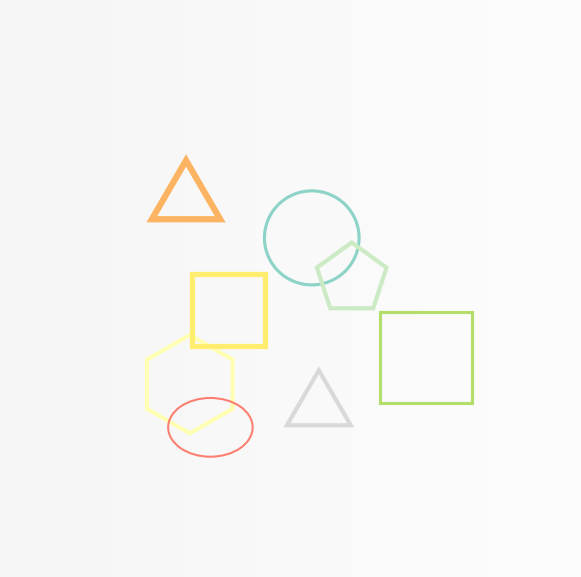[{"shape": "circle", "thickness": 1.5, "radius": 0.41, "center": [0.536, 0.587]}, {"shape": "hexagon", "thickness": 2, "radius": 0.43, "center": [0.327, 0.334]}, {"shape": "oval", "thickness": 1, "radius": 0.36, "center": [0.362, 0.259]}, {"shape": "triangle", "thickness": 3, "radius": 0.34, "center": [0.32, 0.653]}, {"shape": "square", "thickness": 1.5, "radius": 0.39, "center": [0.733, 0.38]}, {"shape": "triangle", "thickness": 2, "radius": 0.32, "center": [0.549, 0.294]}, {"shape": "pentagon", "thickness": 2, "radius": 0.31, "center": [0.605, 0.516]}, {"shape": "square", "thickness": 2.5, "radius": 0.31, "center": [0.393, 0.462]}]